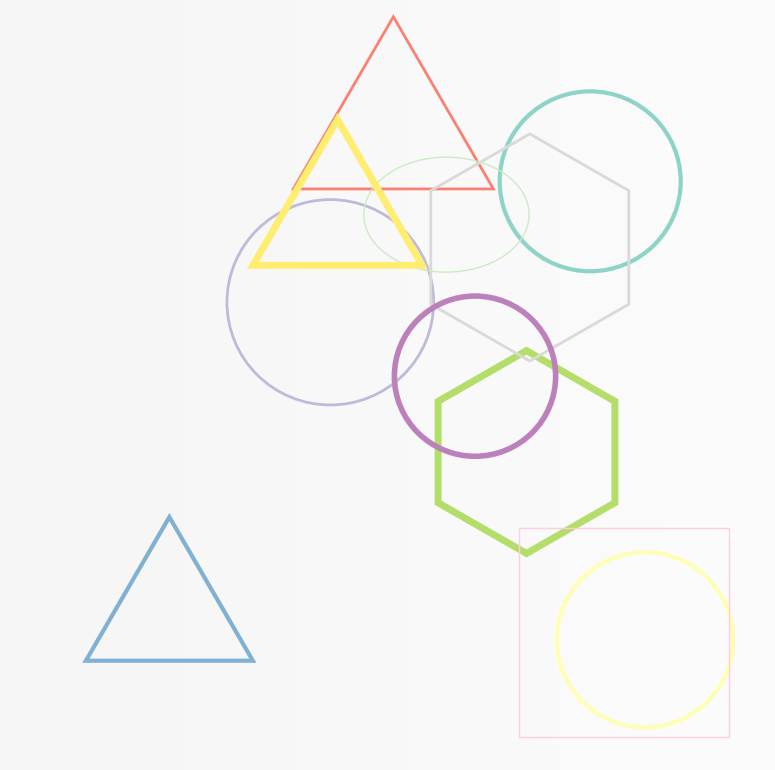[{"shape": "circle", "thickness": 1.5, "radius": 0.58, "center": [0.762, 0.765]}, {"shape": "circle", "thickness": 1.5, "radius": 0.57, "center": [0.832, 0.169]}, {"shape": "circle", "thickness": 1, "radius": 0.67, "center": [0.426, 0.607]}, {"shape": "triangle", "thickness": 1, "radius": 0.75, "center": [0.508, 0.829]}, {"shape": "triangle", "thickness": 1.5, "radius": 0.62, "center": [0.219, 0.204]}, {"shape": "hexagon", "thickness": 2.5, "radius": 0.66, "center": [0.679, 0.413]}, {"shape": "square", "thickness": 0.5, "radius": 0.68, "center": [0.805, 0.179]}, {"shape": "hexagon", "thickness": 1, "radius": 0.74, "center": [0.684, 0.679]}, {"shape": "circle", "thickness": 2, "radius": 0.52, "center": [0.613, 0.511]}, {"shape": "oval", "thickness": 0.5, "radius": 0.53, "center": [0.576, 0.721]}, {"shape": "triangle", "thickness": 2.5, "radius": 0.63, "center": [0.435, 0.718]}]